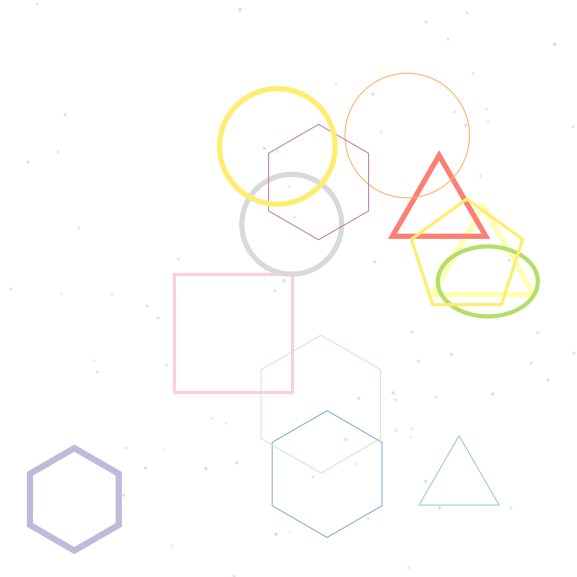[{"shape": "triangle", "thickness": 0.5, "radius": 0.4, "center": [0.795, 0.165]}, {"shape": "triangle", "thickness": 2.5, "radius": 0.51, "center": [0.837, 0.54]}, {"shape": "hexagon", "thickness": 3, "radius": 0.44, "center": [0.129, 0.134]}, {"shape": "triangle", "thickness": 2.5, "radius": 0.47, "center": [0.76, 0.637]}, {"shape": "hexagon", "thickness": 0.5, "radius": 0.55, "center": [0.566, 0.178]}, {"shape": "circle", "thickness": 0.5, "radius": 0.54, "center": [0.705, 0.764]}, {"shape": "oval", "thickness": 2, "radius": 0.43, "center": [0.845, 0.512]}, {"shape": "square", "thickness": 1.5, "radius": 0.51, "center": [0.403, 0.422]}, {"shape": "circle", "thickness": 2.5, "radius": 0.43, "center": [0.505, 0.611]}, {"shape": "hexagon", "thickness": 0.5, "radius": 0.5, "center": [0.552, 0.684]}, {"shape": "hexagon", "thickness": 0.5, "radius": 0.6, "center": [0.556, 0.299]}, {"shape": "pentagon", "thickness": 1.5, "radius": 0.51, "center": [0.809, 0.554]}, {"shape": "circle", "thickness": 2.5, "radius": 0.5, "center": [0.48, 0.746]}]